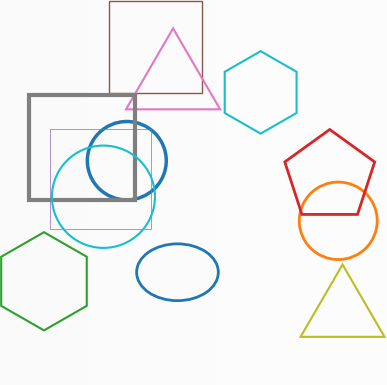[{"shape": "oval", "thickness": 2, "radius": 0.53, "center": [0.458, 0.293]}, {"shape": "circle", "thickness": 2.5, "radius": 0.51, "center": [0.327, 0.583]}, {"shape": "circle", "thickness": 2, "radius": 0.5, "center": [0.873, 0.427]}, {"shape": "hexagon", "thickness": 1.5, "radius": 0.64, "center": [0.113, 0.269]}, {"shape": "pentagon", "thickness": 2, "radius": 0.61, "center": [0.851, 0.542]}, {"shape": "square", "thickness": 0.5, "radius": 0.65, "center": [0.259, 0.534]}, {"shape": "square", "thickness": 1, "radius": 0.6, "center": [0.401, 0.877]}, {"shape": "triangle", "thickness": 1.5, "radius": 0.7, "center": [0.447, 0.786]}, {"shape": "square", "thickness": 3, "radius": 0.68, "center": [0.211, 0.617]}, {"shape": "triangle", "thickness": 1.5, "radius": 0.63, "center": [0.884, 0.188]}, {"shape": "circle", "thickness": 1.5, "radius": 0.66, "center": [0.267, 0.489]}, {"shape": "hexagon", "thickness": 1.5, "radius": 0.54, "center": [0.673, 0.76]}]